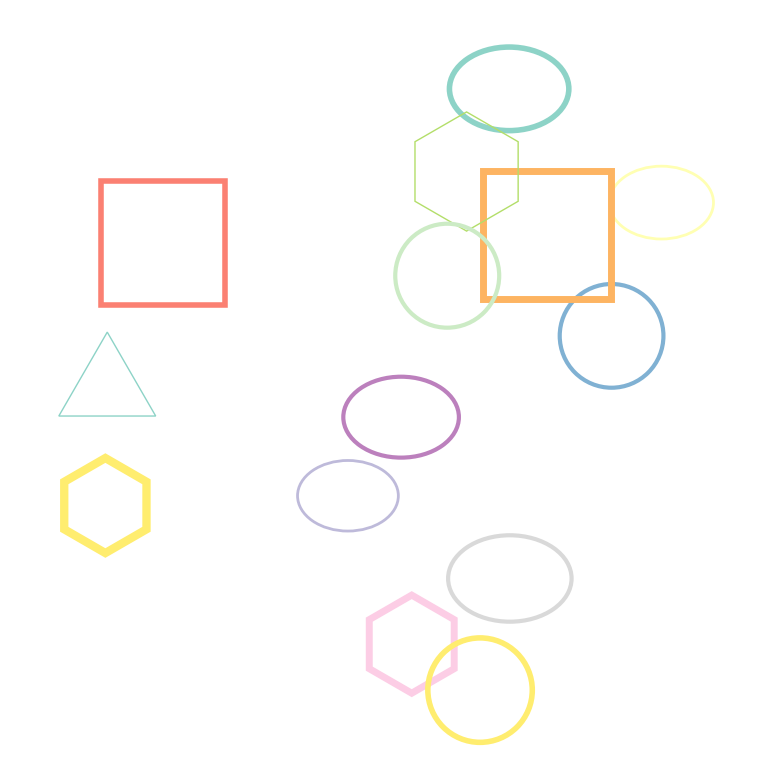[{"shape": "oval", "thickness": 2, "radius": 0.39, "center": [0.661, 0.885]}, {"shape": "triangle", "thickness": 0.5, "radius": 0.36, "center": [0.139, 0.496]}, {"shape": "oval", "thickness": 1, "radius": 0.34, "center": [0.859, 0.737]}, {"shape": "oval", "thickness": 1, "radius": 0.33, "center": [0.452, 0.356]}, {"shape": "square", "thickness": 2, "radius": 0.4, "center": [0.212, 0.684]}, {"shape": "circle", "thickness": 1.5, "radius": 0.34, "center": [0.794, 0.564]}, {"shape": "square", "thickness": 2.5, "radius": 0.42, "center": [0.71, 0.694]}, {"shape": "hexagon", "thickness": 0.5, "radius": 0.39, "center": [0.606, 0.777]}, {"shape": "hexagon", "thickness": 2.5, "radius": 0.32, "center": [0.535, 0.163]}, {"shape": "oval", "thickness": 1.5, "radius": 0.4, "center": [0.662, 0.249]}, {"shape": "oval", "thickness": 1.5, "radius": 0.38, "center": [0.521, 0.458]}, {"shape": "circle", "thickness": 1.5, "radius": 0.34, "center": [0.581, 0.642]}, {"shape": "circle", "thickness": 2, "radius": 0.34, "center": [0.623, 0.104]}, {"shape": "hexagon", "thickness": 3, "radius": 0.31, "center": [0.137, 0.343]}]